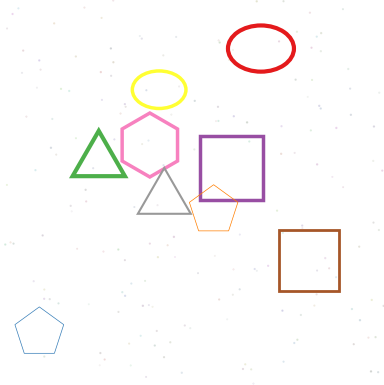[{"shape": "oval", "thickness": 3, "radius": 0.43, "center": [0.678, 0.874]}, {"shape": "pentagon", "thickness": 0.5, "radius": 0.33, "center": [0.102, 0.136]}, {"shape": "triangle", "thickness": 3, "radius": 0.39, "center": [0.256, 0.582]}, {"shape": "square", "thickness": 2.5, "radius": 0.41, "center": [0.601, 0.564]}, {"shape": "pentagon", "thickness": 0.5, "radius": 0.33, "center": [0.555, 0.454]}, {"shape": "oval", "thickness": 2.5, "radius": 0.35, "center": [0.413, 0.767]}, {"shape": "square", "thickness": 2, "radius": 0.39, "center": [0.803, 0.324]}, {"shape": "hexagon", "thickness": 2.5, "radius": 0.42, "center": [0.389, 0.623]}, {"shape": "triangle", "thickness": 1.5, "radius": 0.4, "center": [0.427, 0.484]}]